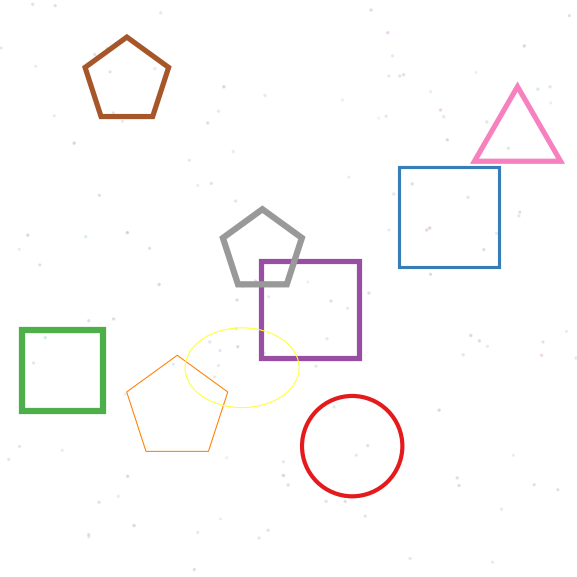[{"shape": "circle", "thickness": 2, "radius": 0.43, "center": [0.61, 0.227]}, {"shape": "square", "thickness": 1.5, "radius": 0.43, "center": [0.778, 0.623]}, {"shape": "square", "thickness": 3, "radius": 0.35, "center": [0.108, 0.357]}, {"shape": "square", "thickness": 2.5, "radius": 0.42, "center": [0.537, 0.463]}, {"shape": "pentagon", "thickness": 0.5, "radius": 0.46, "center": [0.307, 0.292]}, {"shape": "oval", "thickness": 0.5, "radius": 0.49, "center": [0.419, 0.362]}, {"shape": "pentagon", "thickness": 2.5, "radius": 0.38, "center": [0.22, 0.859]}, {"shape": "triangle", "thickness": 2.5, "radius": 0.43, "center": [0.896, 0.763]}, {"shape": "pentagon", "thickness": 3, "radius": 0.36, "center": [0.454, 0.565]}]